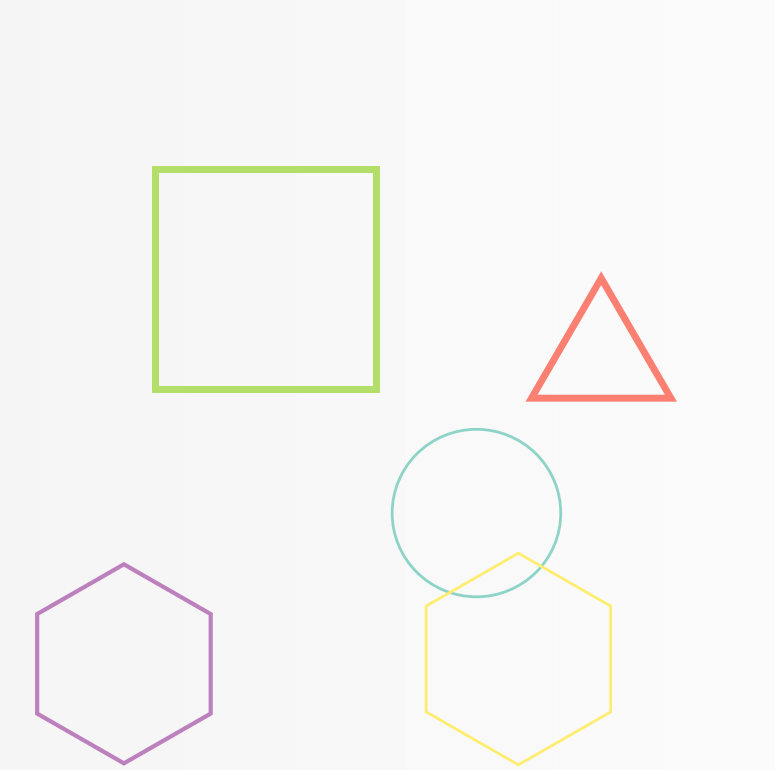[{"shape": "circle", "thickness": 1, "radius": 0.54, "center": [0.615, 0.334]}, {"shape": "triangle", "thickness": 2.5, "radius": 0.52, "center": [0.776, 0.535]}, {"shape": "square", "thickness": 2.5, "radius": 0.71, "center": [0.343, 0.637]}, {"shape": "hexagon", "thickness": 1.5, "radius": 0.65, "center": [0.16, 0.138]}, {"shape": "hexagon", "thickness": 1, "radius": 0.69, "center": [0.669, 0.144]}]